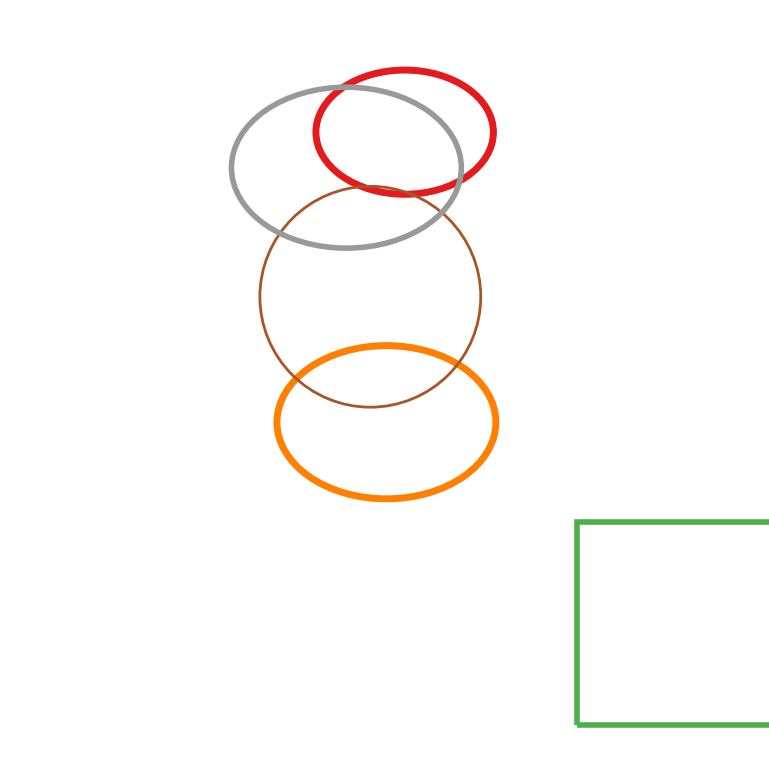[{"shape": "oval", "thickness": 2.5, "radius": 0.58, "center": [0.526, 0.828]}, {"shape": "square", "thickness": 2, "radius": 0.66, "center": [0.881, 0.19]}, {"shape": "oval", "thickness": 2.5, "radius": 0.71, "center": [0.502, 0.452]}, {"shape": "circle", "thickness": 1, "radius": 0.72, "center": [0.481, 0.615]}, {"shape": "oval", "thickness": 2, "radius": 0.75, "center": [0.45, 0.782]}]